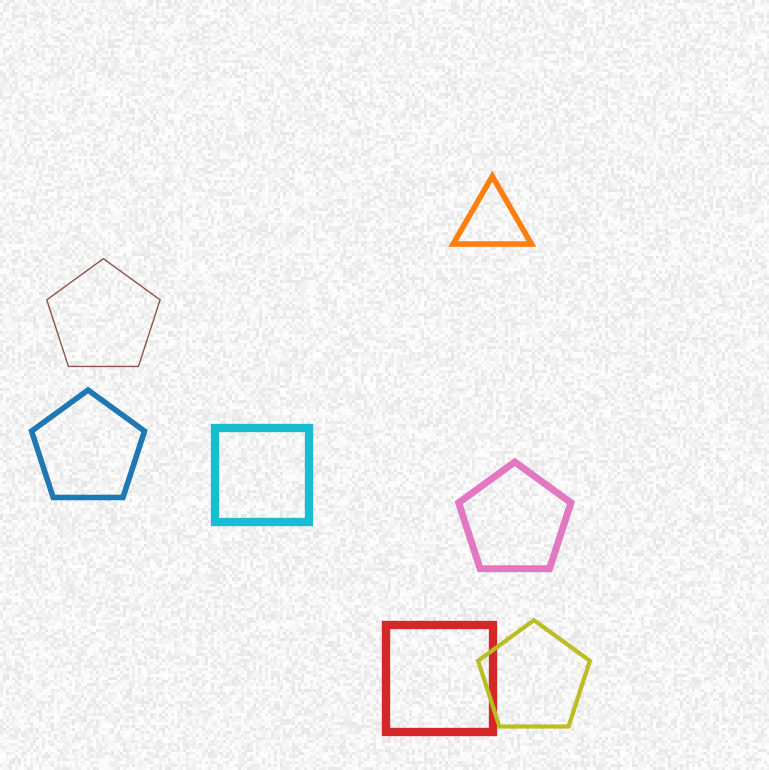[{"shape": "pentagon", "thickness": 2, "radius": 0.39, "center": [0.114, 0.416]}, {"shape": "triangle", "thickness": 2, "radius": 0.29, "center": [0.639, 0.712]}, {"shape": "square", "thickness": 3, "radius": 0.35, "center": [0.57, 0.119]}, {"shape": "pentagon", "thickness": 0.5, "radius": 0.39, "center": [0.134, 0.587]}, {"shape": "pentagon", "thickness": 2.5, "radius": 0.38, "center": [0.669, 0.323]}, {"shape": "pentagon", "thickness": 1.5, "radius": 0.38, "center": [0.693, 0.118]}, {"shape": "square", "thickness": 3, "radius": 0.31, "center": [0.341, 0.384]}]